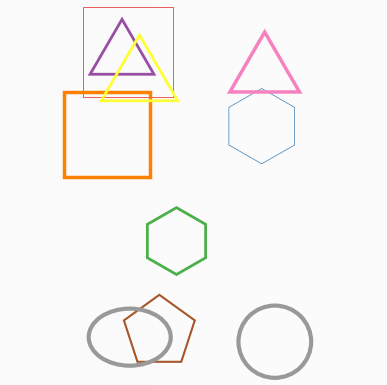[{"shape": "square", "thickness": 0.5, "radius": 0.58, "center": [0.33, 0.865]}, {"shape": "hexagon", "thickness": 0.5, "radius": 0.49, "center": [0.675, 0.672]}, {"shape": "hexagon", "thickness": 2, "radius": 0.43, "center": [0.455, 0.374]}, {"shape": "triangle", "thickness": 2, "radius": 0.48, "center": [0.315, 0.855]}, {"shape": "square", "thickness": 2.5, "radius": 0.56, "center": [0.277, 0.651]}, {"shape": "triangle", "thickness": 2, "radius": 0.57, "center": [0.36, 0.795]}, {"shape": "pentagon", "thickness": 1.5, "radius": 0.48, "center": [0.411, 0.138]}, {"shape": "triangle", "thickness": 2.5, "radius": 0.52, "center": [0.683, 0.813]}, {"shape": "circle", "thickness": 3, "radius": 0.47, "center": [0.709, 0.112]}, {"shape": "oval", "thickness": 3, "radius": 0.53, "center": [0.335, 0.124]}]